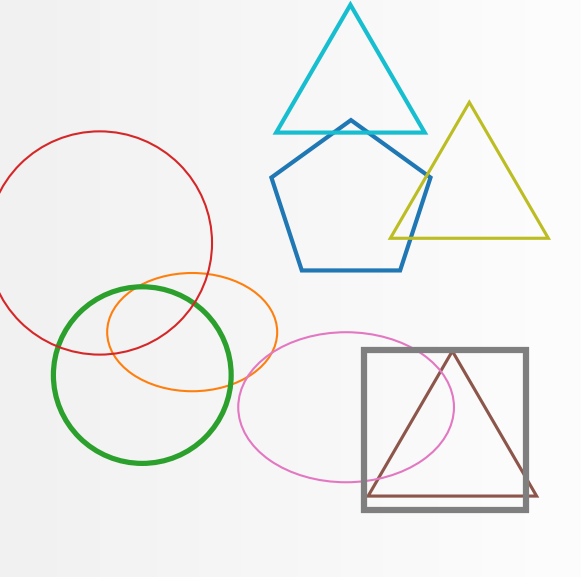[{"shape": "pentagon", "thickness": 2, "radius": 0.72, "center": [0.604, 0.647]}, {"shape": "oval", "thickness": 1, "radius": 0.73, "center": [0.331, 0.424]}, {"shape": "circle", "thickness": 2.5, "radius": 0.76, "center": [0.245, 0.35]}, {"shape": "circle", "thickness": 1, "radius": 0.97, "center": [0.172, 0.578]}, {"shape": "triangle", "thickness": 1.5, "radius": 0.84, "center": [0.778, 0.224]}, {"shape": "oval", "thickness": 1, "radius": 0.93, "center": [0.595, 0.294]}, {"shape": "square", "thickness": 3, "radius": 0.69, "center": [0.766, 0.254]}, {"shape": "triangle", "thickness": 1.5, "radius": 0.78, "center": [0.807, 0.665]}, {"shape": "triangle", "thickness": 2, "radius": 0.74, "center": [0.603, 0.843]}]